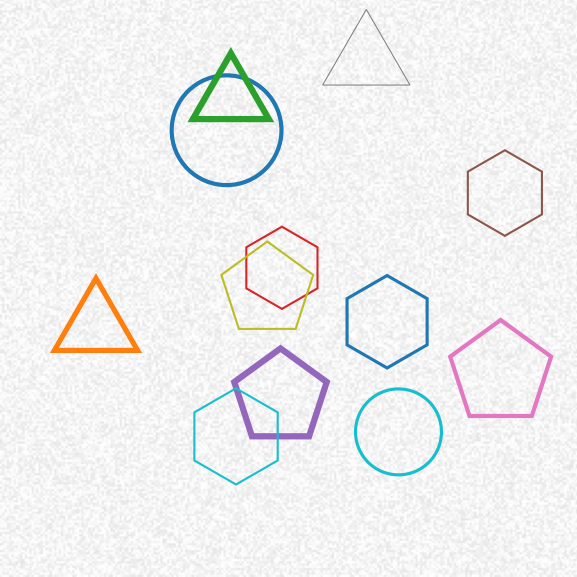[{"shape": "circle", "thickness": 2, "radius": 0.48, "center": [0.392, 0.774]}, {"shape": "hexagon", "thickness": 1.5, "radius": 0.4, "center": [0.67, 0.442]}, {"shape": "triangle", "thickness": 2.5, "radius": 0.42, "center": [0.166, 0.434]}, {"shape": "triangle", "thickness": 3, "radius": 0.38, "center": [0.4, 0.831]}, {"shape": "hexagon", "thickness": 1, "radius": 0.36, "center": [0.488, 0.535]}, {"shape": "pentagon", "thickness": 3, "radius": 0.42, "center": [0.486, 0.312]}, {"shape": "hexagon", "thickness": 1, "radius": 0.37, "center": [0.874, 0.665]}, {"shape": "pentagon", "thickness": 2, "radius": 0.46, "center": [0.867, 0.353]}, {"shape": "triangle", "thickness": 0.5, "radius": 0.44, "center": [0.634, 0.896]}, {"shape": "pentagon", "thickness": 1, "radius": 0.42, "center": [0.463, 0.497]}, {"shape": "hexagon", "thickness": 1, "radius": 0.42, "center": [0.409, 0.243]}, {"shape": "circle", "thickness": 1.5, "radius": 0.37, "center": [0.69, 0.251]}]